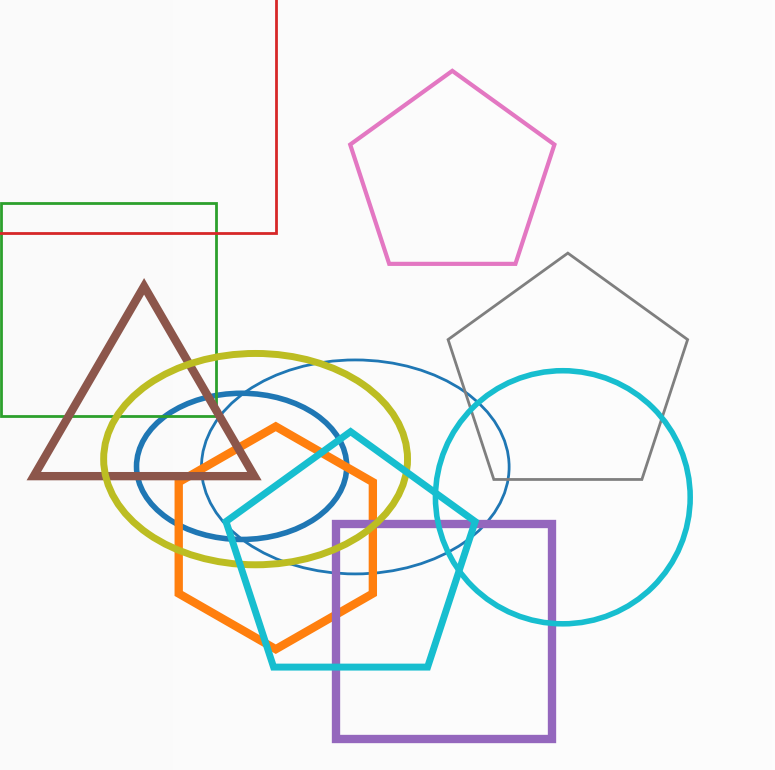[{"shape": "oval", "thickness": 1, "radius": 0.99, "center": [0.458, 0.394]}, {"shape": "oval", "thickness": 2, "radius": 0.68, "center": [0.312, 0.394]}, {"shape": "hexagon", "thickness": 3, "radius": 0.72, "center": [0.356, 0.302]}, {"shape": "square", "thickness": 1, "radius": 0.69, "center": [0.14, 0.598]}, {"shape": "square", "thickness": 1, "radius": 0.92, "center": [0.171, 0.883]}, {"shape": "square", "thickness": 3, "radius": 0.7, "center": [0.573, 0.18]}, {"shape": "triangle", "thickness": 3, "radius": 0.82, "center": [0.186, 0.464]}, {"shape": "pentagon", "thickness": 1.5, "radius": 0.69, "center": [0.584, 0.769]}, {"shape": "pentagon", "thickness": 1, "radius": 0.81, "center": [0.733, 0.509]}, {"shape": "oval", "thickness": 2.5, "radius": 0.98, "center": [0.33, 0.404]}, {"shape": "circle", "thickness": 2, "radius": 0.82, "center": [0.726, 0.354]}, {"shape": "pentagon", "thickness": 2.5, "radius": 0.85, "center": [0.452, 0.27]}]